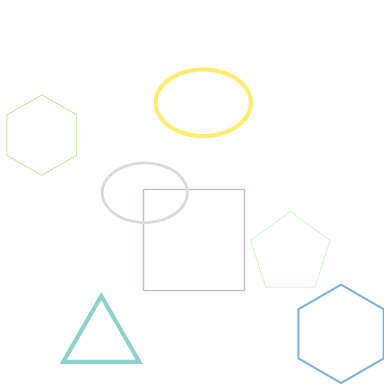[{"shape": "triangle", "thickness": 3, "radius": 0.57, "center": [0.263, 0.117]}, {"shape": "square", "thickness": 1, "radius": 0.66, "center": [0.503, 0.378]}, {"shape": "hexagon", "thickness": 1.5, "radius": 0.64, "center": [0.886, 0.133]}, {"shape": "hexagon", "thickness": 0.5, "radius": 0.52, "center": [0.108, 0.649]}, {"shape": "oval", "thickness": 2, "radius": 0.55, "center": [0.376, 0.499]}, {"shape": "pentagon", "thickness": 0.5, "radius": 0.54, "center": [0.754, 0.342]}, {"shape": "oval", "thickness": 3, "radius": 0.62, "center": [0.528, 0.733]}]